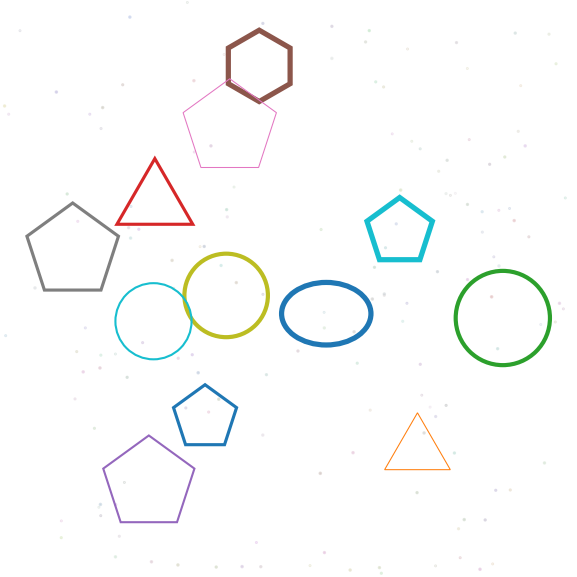[{"shape": "oval", "thickness": 2.5, "radius": 0.39, "center": [0.565, 0.456]}, {"shape": "pentagon", "thickness": 1.5, "radius": 0.29, "center": [0.355, 0.276]}, {"shape": "triangle", "thickness": 0.5, "radius": 0.33, "center": [0.723, 0.219]}, {"shape": "circle", "thickness": 2, "radius": 0.41, "center": [0.871, 0.448]}, {"shape": "triangle", "thickness": 1.5, "radius": 0.38, "center": [0.268, 0.649]}, {"shape": "pentagon", "thickness": 1, "radius": 0.42, "center": [0.258, 0.162]}, {"shape": "hexagon", "thickness": 2.5, "radius": 0.31, "center": [0.449, 0.885]}, {"shape": "pentagon", "thickness": 0.5, "radius": 0.42, "center": [0.398, 0.778]}, {"shape": "pentagon", "thickness": 1.5, "radius": 0.42, "center": [0.126, 0.564]}, {"shape": "circle", "thickness": 2, "radius": 0.36, "center": [0.392, 0.488]}, {"shape": "pentagon", "thickness": 2.5, "radius": 0.3, "center": [0.692, 0.598]}, {"shape": "circle", "thickness": 1, "radius": 0.33, "center": [0.266, 0.443]}]